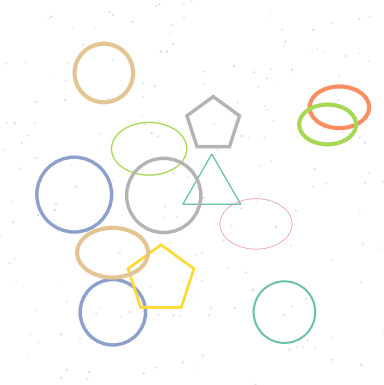[{"shape": "triangle", "thickness": 1, "radius": 0.43, "center": [0.55, 0.513]}, {"shape": "circle", "thickness": 1.5, "radius": 0.4, "center": [0.739, 0.189]}, {"shape": "oval", "thickness": 3, "radius": 0.39, "center": [0.881, 0.721]}, {"shape": "circle", "thickness": 2.5, "radius": 0.49, "center": [0.193, 0.495]}, {"shape": "circle", "thickness": 2.5, "radius": 0.42, "center": [0.293, 0.189]}, {"shape": "oval", "thickness": 0.5, "radius": 0.47, "center": [0.665, 0.418]}, {"shape": "oval", "thickness": 1, "radius": 0.49, "center": [0.387, 0.614]}, {"shape": "oval", "thickness": 3, "radius": 0.37, "center": [0.851, 0.677]}, {"shape": "pentagon", "thickness": 2, "radius": 0.45, "center": [0.418, 0.274]}, {"shape": "circle", "thickness": 3, "radius": 0.38, "center": [0.27, 0.81]}, {"shape": "oval", "thickness": 3, "radius": 0.46, "center": [0.292, 0.344]}, {"shape": "circle", "thickness": 2.5, "radius": 0.48, "center": [0.425, 0.492]}, {"shape": "pentagon", "thickness": 2.5, "radius": 0.36, "center": [0.554, 0.677]}]